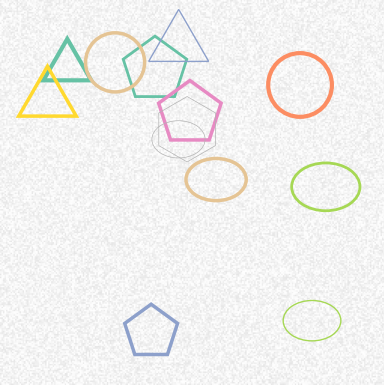[{"shape": "triangle", "thickness": 3, "radius": 0.36, "center": [0.175, 0.827]}, {"shape": "pentagon", "thickness": 2, "radius": 0.43, "center": [0.403, 0.819]}, {"shape": "circle", "thickness": 3, "radius": 0.41, "center": [0.779, 0.779]}, {"shape": "triangle", "thickness": 1, "radius": 0.45, "center": [0.464, 0.886]}, {"shape": "pentagon", "thickness": 2.5, "radius": 0.36, "center": [0.393, 0.138]}, {"shape": "pentagon", "thickness": 2.5, "radius": 0.43, "center": [0.493, 0.706]}, {"shape": "oval", "thickness": 1, "radius": 0.37, "center": [0.81, 0.167]}, {"shape": "oval", "thickness": 2, "radius": 0.44, "center": [0.846, 0.515]}, {"shape": "triangle", "thickness": 2.5, "radius": 0.43, "center": [0.123, 0.742]}, {"shape": "circle", "thickness": 2.5, "radius": 0.38, "center": [0.299, 0.838]}, {"shape": "oval", "thickness": 2.5, "radius": 0.39, "center": [0.561, 0.534]}, {"shape": "hexagon", "thickness": 0.5, "radius": 0.42, "center": [0.486, 0.664]}, {"shape": "oval", "thickness": 0.5, "radius": 0.35, "center": [0.464, 0.638]}]